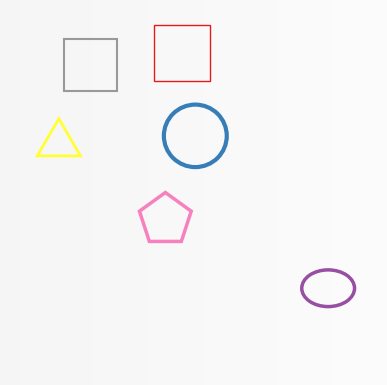[{"shape": "square", "thickness": 1, "radius": 0.36, "center": [0.469, 0.863]}, {"shape": "circle", "thickness": 3, "radius": 0.41, "center": [0.504, 0.647]}, {"shape": "oval", "thickness": 2.5, "radius": 0.34, "center": [0.847, 0.251]}, {"shape": "triangle", "thickness": 2, "radius": 0.32, "center": [0.152, 0.627]}, {"shape": "pentagon", "thickness": 2.5, "radius": 0.35, "center": [0.427, 0.43]}, {"shape": "square", "thickness": 1.5, "radius": 0.34, "center": [0.233, 0.83]}]